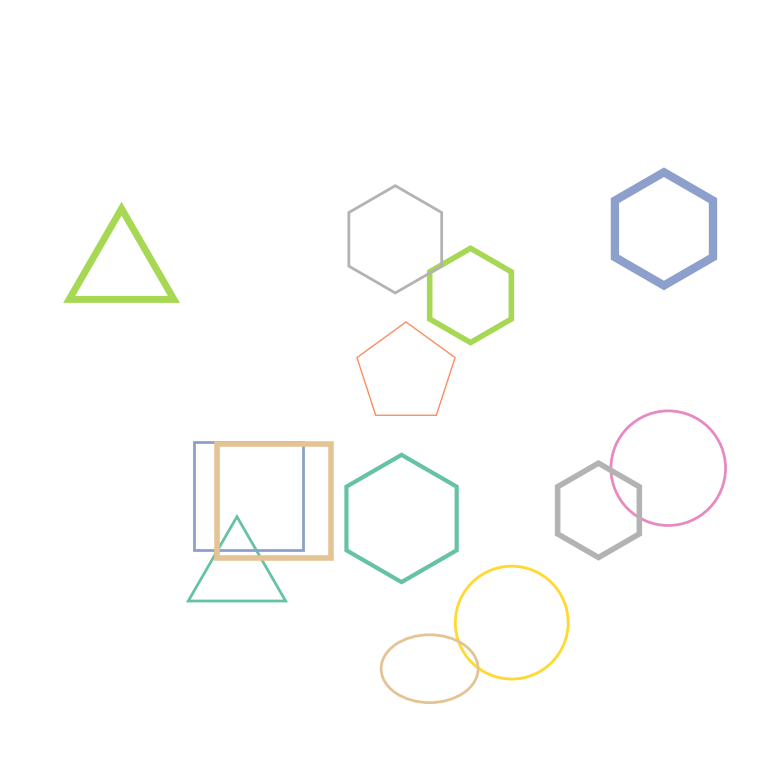[{"shape": "triangle", "thickness": 1, "radius": 0.37, "center": [0.308, 0.256]}, {"shape": "hexagon", "thickness": 1.5, "radius": 0.41, "center": [0.521, 0.327]}, {"shape": "pentagon", "thickness": 0.5, "radius": 0.33, "center": [0.527, 0.515]}, {"shape": "square", "thickness": 1, "radius": 0.35, "center": [0.323, 0.356]}, {"shape": "hexagon", "thickness": 3, "radius": 0.37, "center": [0.862, 0.703]}, {"shape": "circle", "thickness": 1, "radius": 0.37, "center": [0.868, 0.392]}, {"shape": "triangle", "thickness": 2.5, "radius": 0.39, "center": [0.158, 0.65]}, {"shape": "hexagon", "thickness": 2, "radius": 0.31, "center": [0.611, 0.616]}, {"shape": "circle", "thickness": 1, "radius": 0.37, "center": [0.665, 0.191]}, {"shape": "square", "thickness": 2, "radius": 0.37, "center": [0.356, 0.35]}, {"shape": "oval", "thickness": 1, "radius": 0.31, "center": [0.558, 0.132]}, {"shape": "hexagon", "thickness": 1, "radius": 0.35, "center": [0.513, 0.689]}, {"shape": "hexagon", "thickness": 2, "radius": 0.31, "center": [0.777, 0.337]}]